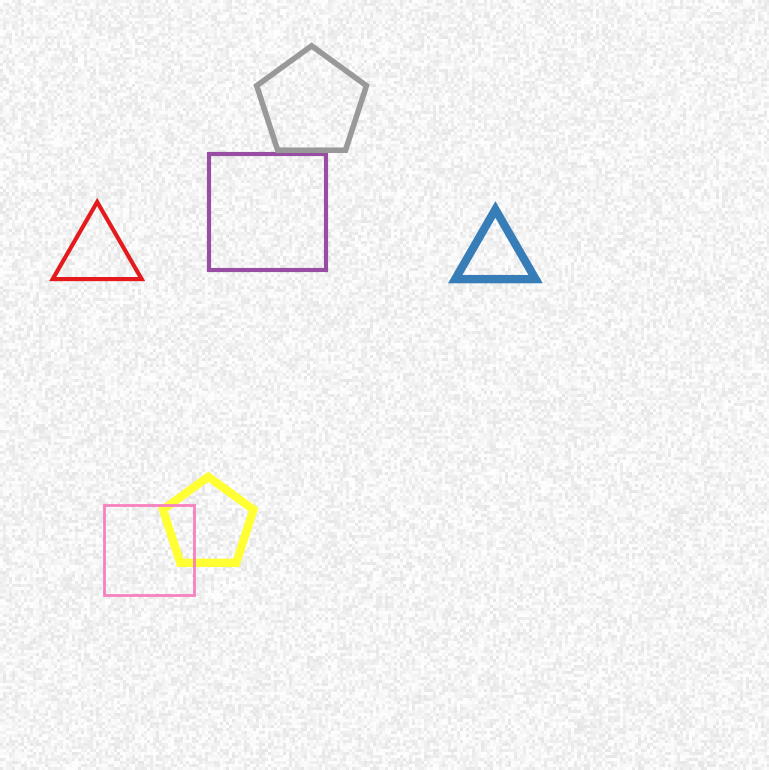[{"shape": "triangle", "thickness": 1.5, "radius": 0.33, "center": [0.126, 0.671]}, {"shape": "triangle", "thickness": 3, "radius": 0.3, "center": [0.643, 0.668]}, {"shape": "square", "thickness": 1.5, "radius": 0.38, "center": [0.347, 0.725]}, {"shape": "pentagon", "thickness": 3, "radius": 0.31, "center": [0.27, 0.319]}, {"shape": "square", "thickness": 1, "radius": 0.29, "center": [0.194, 0.286]}, {"shape": "pentagon", "thickness": 2, "radius": 0.37, "center": [0.405, 0.866]}]